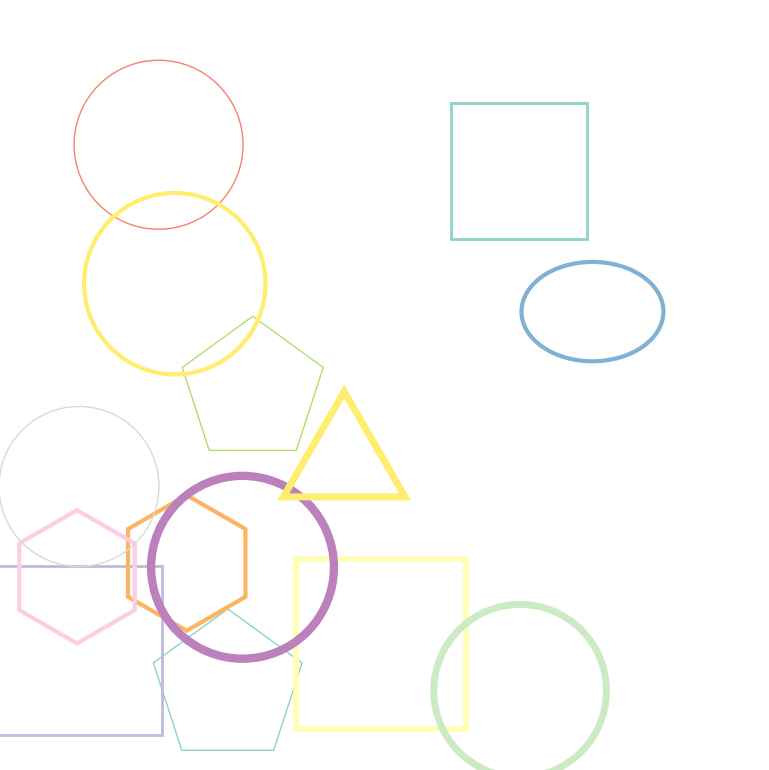[{"shape": "pentagon", "thickness": 0.5, "radius": 0.51, "center": [0.296, 0.108]}, {"shape": "square", "thickness": 1, "radius": 0.44, "center": [0.674, 0.778]}, {"shape": "square", "thickness": 2, "radius": 0.55, "center": [0.495, 0.164]}, {"shape": "square", "thickness": 1, "radius": 0.55, "center": [0.101, 0.155]}, {"shape": "circle", "thickness": 0.5, "radius": 0.55, "center": [0.206, 0.812]}, {"shape": "oval", "thickness": 1.5, "radius": 0.46, "center": [0.769, 0.595]}, {"shape": "hexagon", "thickness": 1.5, "radius": 0.44, "center": [0.242, 0.269]}, {"shape": "pentagon", "thickness": 0.5, "radius": 0.48, "center": [0.328, 0.493]}, {"shape": "hexagon", "thickness": 1.5, "radius": 0.43, "center": [0.1, 0.251]}, {"shape": "circle", "thickness": 0.5, "radius": 0.52, "center": [0.103, 0.368]}, {"shape": "circle", "thickness": 3, "radius": 0.59, "center": [0.315, 0.263]}, {"shape": "circle", "thickness": 2.5, "radius": 0.56, "center": [0.675, 0.103]}, {"shape": "triangle", "thickness": 2.5, "radius": 0.46, "center": [0.447, 0.4]}, {"shape": "circle", "thickness": 1.5, "radius": 0.59, "center": [0.227, 0.632]}]